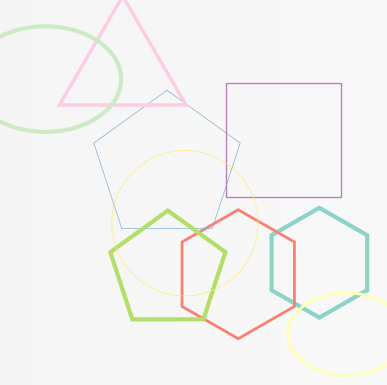[{"shape": "hexagon", "thickness": 3, "radius": 0.71, "center": [0.824, 0.318]}, {"shape": "oval", "thickness": 2, "radius": 0.76, "center": [0.895, 0.132]}, {"shape": "hexagon", "thickness": 2, "radius": 0.84, "center": [0.615, 0.288]}, {"shape": "pentagon", "thickness": 0.5, "radius": 0.99, "center": [0.431, 0.567]}, {"shape": "pentagon", "thickness": 3, "radius": 0.78, "center": [0.433, 0.297]}, {"shape": "triangle", "thickness": 2.5, "radius": 0.94, "center": [0.317, 0.822]}, {"shape": "square", "thickness": 1, "radius": 0.74, "center": [0.732, 0.636]}, {"shape": "oval", "thickness": 3, "radius": 0.98, "center": [0.117, 0.795]}, {"shape": "circle", "thickness": 0.5, "radius": 0.94, "center": [0.477, 0.42]}]